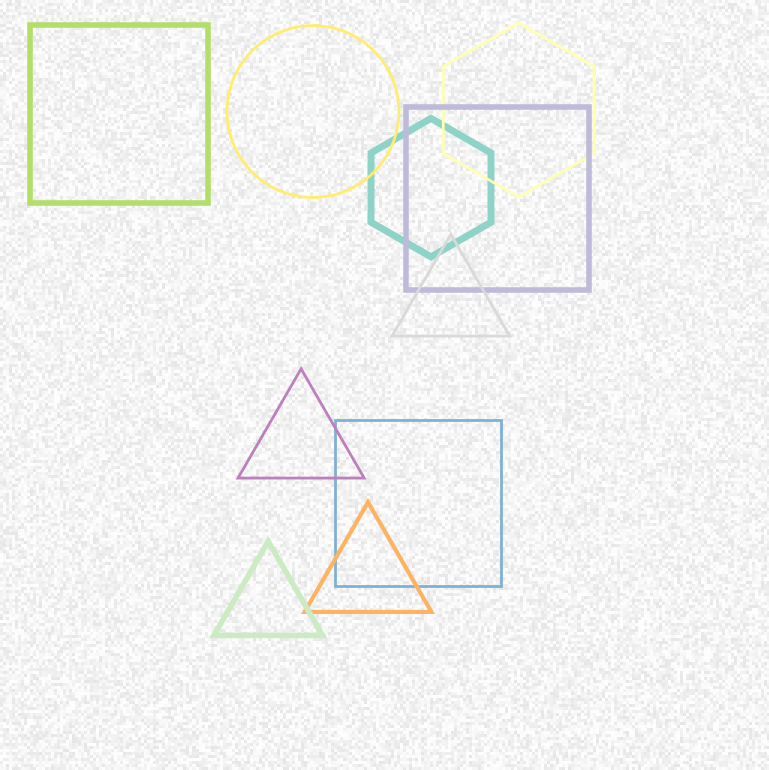[{"shape": "hexagon", "thickness": 2.5, "radius": 0.45, "center": [0.56, 0.756]}, {"shape": "hexagon", "thickness": 1, "radius": 0.57, "center": [0.674, 0.857]}, {"shape": "square", "thickness": 2, "radius": 0.59, "center": [0.646, 0.742]}, {"shape": "square", "thickness": 1, "radius": 0.54, "center": [0.542, 0.347]}, {"shape": "triangle", "thickness": 1.5, "radius": 0.48, "center": [0.478, 0.253]}, {"shape": "square", "thickness": 2, "radius": 0.58, "center": [0.155, 0.852]}, {"shape": "triangle", "thickness": 1, "radius": 0.44, "center": [0.585, 0.608]}, {"shape": "triangle", "thickness": 1, "radius": 0.47, "center": [0.391, 0.426]}, {"shape": "triangle", "thickness": 2, "radius": 0.41, "center": [0.348, 0.216]}, {"shape": "circle", "thickness": 1, "radius": 0.56, "center": [0.406, 0.855]}]